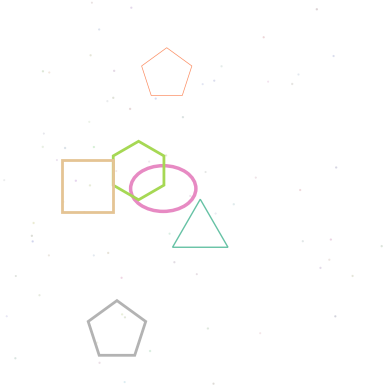[{"shape": "triangle", "thickness": 1, "radius": 0.42, "center": [0.52, 0.399]}, {"shape": "pentagon", "thickness": 0.5, "radius": 0.34, "center": [0.433, 0.807]}, {"shape": "oval", "thickness": 2.5, "radius": 0.42, "center": [0.424, 0.51]}, {"shape": "hexagon", "thickness": 2, "radius": 0.38, "center": [0.36, 0.557]}, {"shape": "square", "thickness": 2, "radius": 0.33, "center": [0.227, 0.517]}, {"shape": "pentagon", "thickness": 2, "radius": 0.39, "center": [0.304, 0.141]}]